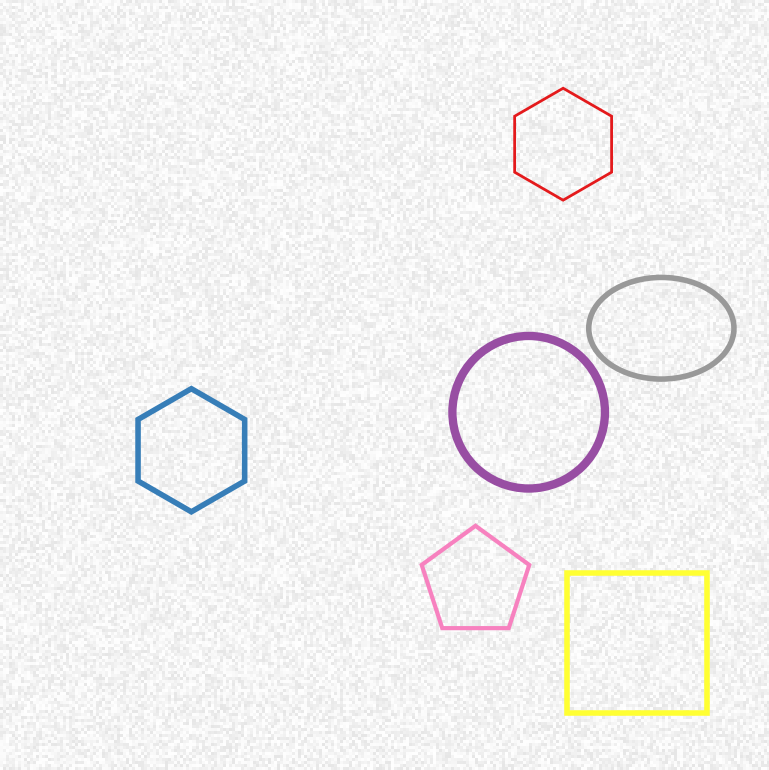[{"shape": "hexagon", "thickness": 1, "radius": 0.36, "center": [0.731, 0.813]}, {"shape": "hexagon", "thickness": 2, "radius": 0.4, "center": [0.249, 0.415]}, {"shape": "circle", "thickness": 3, "radius": 0.5, "center": [0.687, 0.465]}, {"shape": "square", "thickness": 2, "radius": 0.45, "center": [0.828, 0.165]}, {"shape": "pentagon", "thickness": 1.5, "radius": 0.37, "center": [0.618, 0.244]}, {"shape": "oval", "thickness": 2, "radius": 0.47, "center": [0.859, 0.574]}]